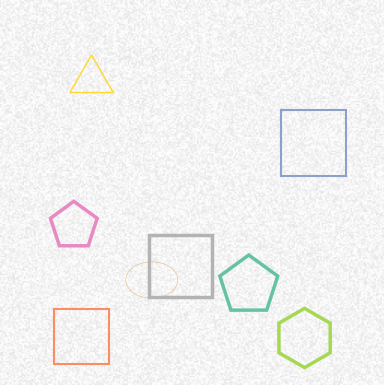[{"shape": "pentagon", "thickness": 2.5, "radius": 0.4, "center": [0.646, 0.258]}, {"shape": "square", "thickness": 1.5, "radius": 0.36, "center": [0.211, 0.126]}, {"shape": "square", "thickness": 1.5, "radius": 0.43, "center": [0.814, 0.629]}, {"shape": "pentagon", "thickness": 2.5, "radius": 0.32, "center": [0.192, 0.413]}, {"shape": "hexagon", "thickness": 2.5, "radius": 0.38, "center": [0.791, 0.122]}, {"shape": "triangle", "thickness": 1, "radius": 0.33, "center": [0.238, 0.792]}, {"shape": "oval", "thickness": 0.5, "radius": 0.34, "center": [0.394, 0.273]}, {"shape": "square", "thickness": 2.5, "radius": 0.41, "center": [0.468, 0.309]}]